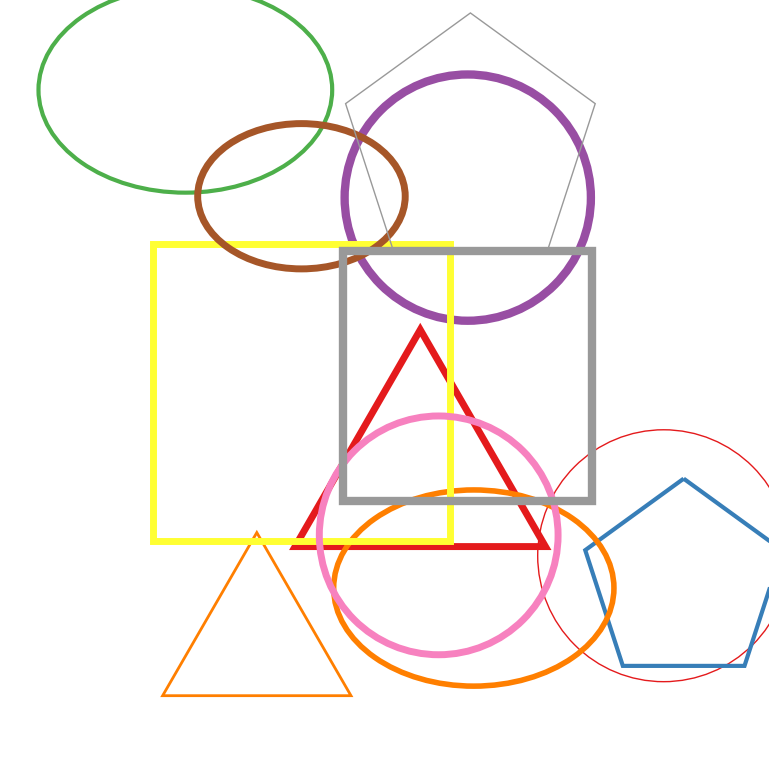[{"shape": "circle", "thickness": 0.5, "radius": 0.82, "center": [0.862, 0.278]}, {"shape": "triangle", "thickness": 2.5, "radius": 0.94, "center": [0.546, 0.384]}, {"shape": "pentagon", "thickness": 1.5, "radius": 0.67, "center": [0.888, 0.244]}, {"shape": "oval", "thickness": 1.5, "radius": 0.95, "center": [0.241, 0.883]}, {"shape": "circle", "thickness": 3, "radius": 0.8, "center": [0.607, 0.743]}, {"shape": "triangle", "thickness": 1, "radius": 0.71, "center": [0.334, 0.167]}, {"shape": "oval", "thickness": 2, "radius": 0.91, "center": [0.615, 0.236]}, {"shape": "square", "thickness": 2.5, "radius": 0.96, "center": [0.391, 0.49]}, {"shape": "oval", "thickness": 2.5, "radius": 0.67, "center": [0.391, 0.745]}, {"shape": "circle", "thickness": 2.5, "radius": 0.78, "center": [0.57, 0.305]}, {"shape": "pentagon", "thickness": 0.5, "radius": 0.85, "center": [0.611, 0.813]}, {"shape": "square", "thickness": 3, "radius": 0.81, "center": [0.607, 0.512]}]